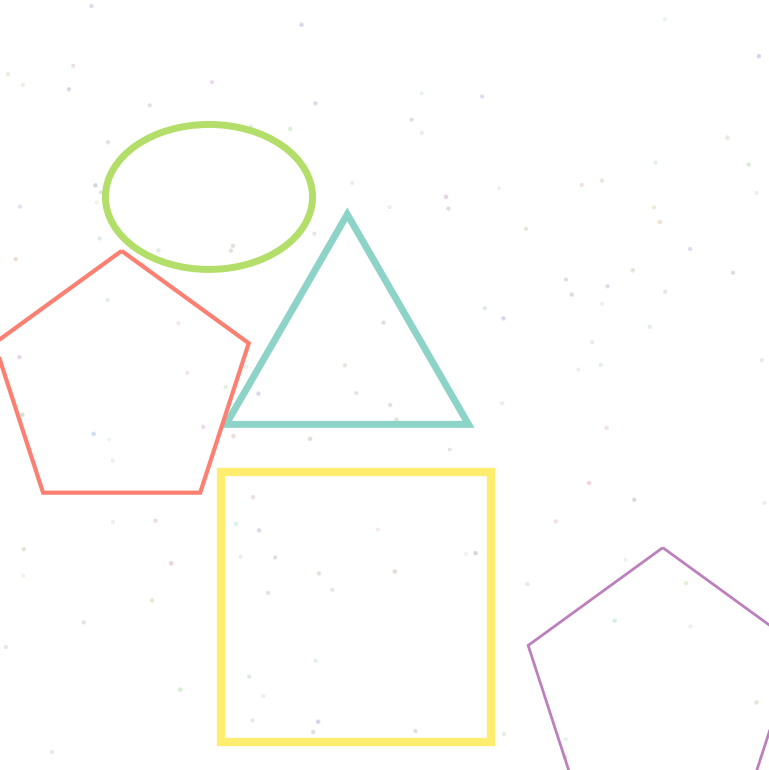[{"shape": "triangle", "thickness": 2.5, "radius": 0.91, "center": [0.451, 0.54]}, {"shape": "pentagon", "thickness": 1.5, "radius": 0.87, "center": [0.158, 0.501]}, {"shape": "oval", "thickness": 2.5, "radius": 0.67, "center": [0.271, 0.744]}, {"shape": "pentagon", "thickness": 1, "radius": 0.92, "center": [0.861, 0.105]}, {"shape": "square", "thickness": 3, "radius": 0.88, "center": [0.463, 0.211]}]